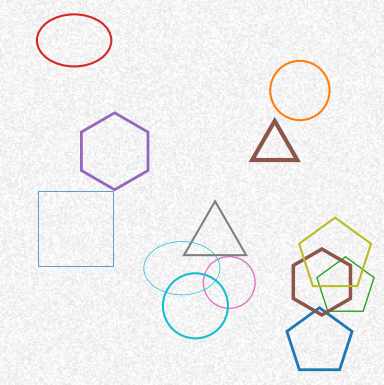[{"shape": "square", "thickness": 0.5, "radius": 0.49, "center": [0.197, 0.406]}, {"shape": "pentagon", "thickness": 2, "radius": 0.44, "center": [0.83, 0.112]}, {"shape": "circle", "thickness": 1.5, "radius": 0.39, "center": [0.779, 0.765]}, {"shape": "pentagon", "thickness": 1, "radius": 0.39, "center": [0.897, 0.255]}, {"shape": "oval", "thickness": 1.5, "radius": 0.48, "center": [0.193, 0.895]}, {"shape": "hexagon", "thickness": 2, "radius": 0.5, "center": [0.298, 0.607]}, {"shape": "triangle", "thickness": 3, "radius": 0.34, "center": [0.714, 0.618]}, {"shape": "hexagon", "thickness": 2.5, "radius": 0.43, "center": [0.836, 0.268]}, {"shape": "circle", "thickness": 1, "radius": 0.34, "center": [0.595, 0.266]}, {"shape": "triangle", "thickness": 1.5, "radius": 0.47, "center": [0.559, 0.384]}, {"shape": "pentagon", "thickness": 1.5, "radius": 0.49, "center": [0.87, 0.336]}, {"shape": "oval", "thickness": 0.5, "radius": 0.49, "center": [0.472, 0.303]}, {"shape": "circle", "thickness": 1.5, "radius": 0.42, "center": [0.508, 0.206]}]